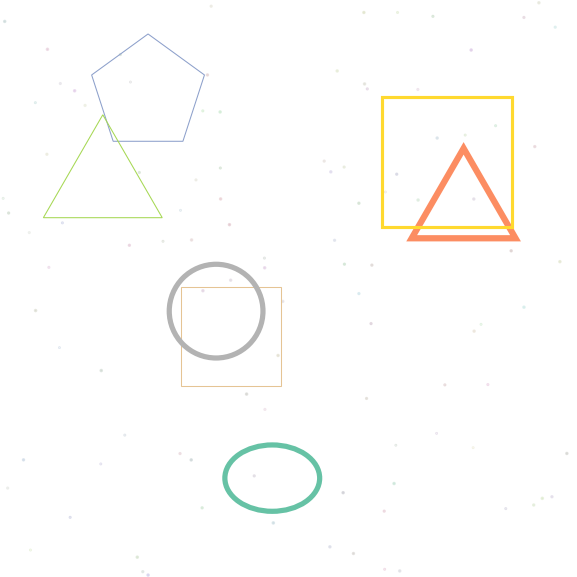[{"shape": "oval", "thickness": 2.5, "radius": 0.41, "center": [0.471, 0.171]}, {"shape": "triangle", "thickness": 3, "radius": 0.52, "center": [0.803, 0.638]}, {"shape": "pentagon", "thickness": 0.5, "radius": 0.51, "center": [0.256, 0.838]}, {"shape": "triangle", "thickness": 0.5, "radius": 0.59, "center": [0.178, 0.682]}, {"shape": "square", "thickness": 1.5, "radius": 0.56, "center": [0.774, 0.719]}, {"shape": "square", "thickness": 0.5, "radius": 0.43, "center": [0.4, 0.416]}, {"shape": "circle", "thickness": 2.5, "radius": 0.41, "center": [0.374, 0.46]}]